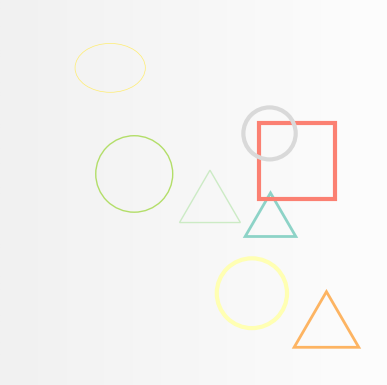[{"shape": "triangle", "thickness": 2, "radius": 0.38, "center": [0.698, 0.423]}, {"shape": "circle", "thickness": 3, "radius": 0.45, "center": [0.65, 0.238]}, {"shape": "square", "thickness": 3, "radius": 0.49, "center": [0.767, 0.582]}, {"shape": "triangle", "thickness": 2, "radius": 0.48, "center": [0.842, 0.146]}, {"shape": "circle", "thickness": 1, "radius": 0.5, "center": [0.346, 0.548]}, {"shape": "circle", "thickness": 3, "radius": 0.34, "center": [0.696, 0.653]}, {"shape": "triangle", "thickness": 1, "radius": 0.45, "center": [0.542, 0.467]}, {"shape": "oval", "thickness": 0.5, "radius": 0.45, "center": [0.284, 0.824]}]